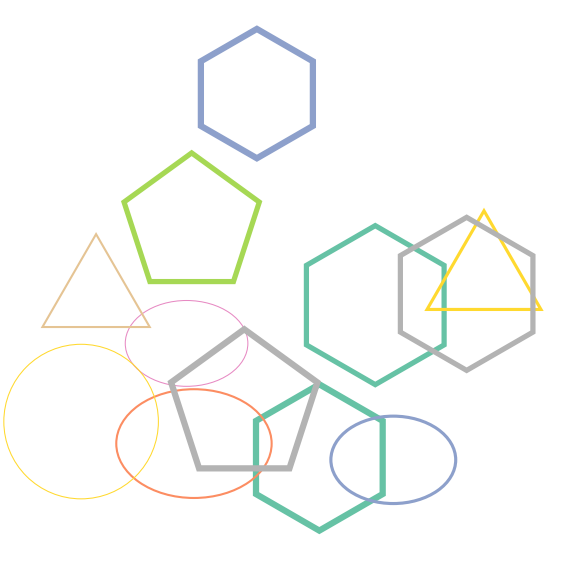[{"shape": "hexagon", "thickness": 2.5, "radius": 0.69, "center": [0.65, 0.471]}, {"shape": "hexagon", "thickness": 3, "radius": 0.63, "center": [0.553, 0.207]}, {"shape": "oval", "thickness": 1, "radius": 0.67, "center": [0.336, 0.231]}, {"shape": "oval", "thickness": 1.5, "radius": 0.54, "center": [0.681, 0.203]}, {"shape": "hexagon", "thickness": 3, "radius": 0.56, "center": [0.445, 0.837]}, {"shape": "oval", "thickness": 0.5, "radius": 0.53, "center": [0.323, 0.404]}, {"shape": "pentagon", "thickness": 2.5, "radius": 0.62, "center": [0.332, 0.611]}, {"shape": "circle", "thickness": 0.5, "radius": 0.67, "center": [0.14, 0.269]}, {"shape": "triangle", "thickness": 1.5, "radius": 0.57, "center": [0.838, 0.52]}, {"shape": "triangle", "thickness": 1, "radius": 0.54, "center": [0.166, 0.486]}, {"shape": "hexagon", "thickness": 2.5, "radius": 0.66, "center": [0.808, 0.49]}, {"shape": "pentagon", "thickness": 3, "radius": 0.67, "center": [0.423, 0.296]}]